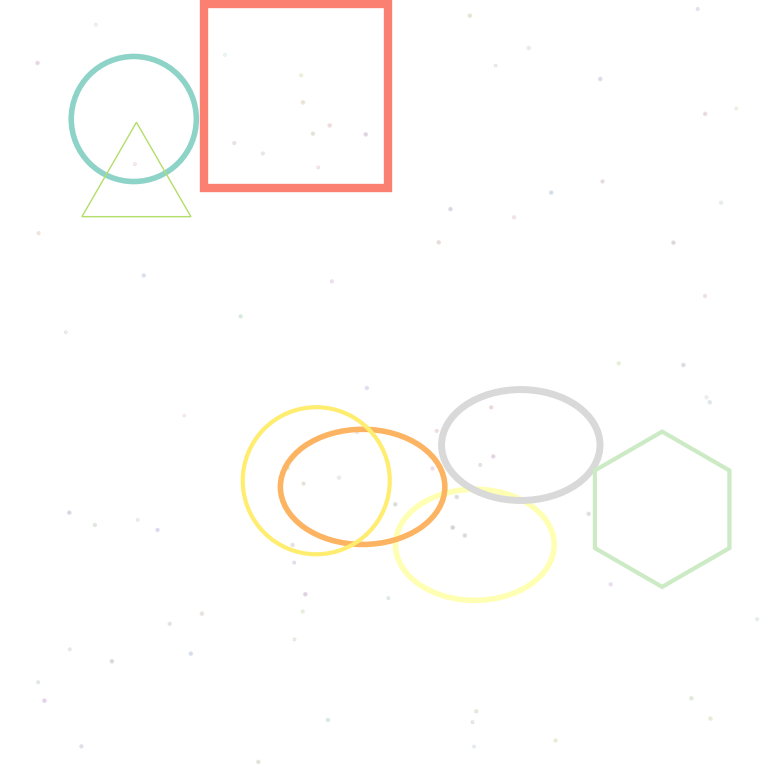[{"shape": "circle", "thickness": 2, "radius": 0.41, "center": [0.174, 0.845]}, {"shape": "oval", "thickness": 2, "radius": 0.52, "center": [0.617, 0.292]}, {"shape": "square", "thickness": 3, "radius": 0.6, "center": [0.384, 0.875]}, {"shape": "oval", "thickness": 2, "radius": 0.53, "center": [0.471, 0.368]}, {"shape": "triangle", "thickness": 0.5, "radius": 0.41, "center": [0.177, 0.759]}, {"shape": "oval", "thickness": 2.5, "radius": 0.51, "center": [0.676, 0.422]}, {"shape": "hexagon", "thickness": 1.5, "radius": 0.5, "center": [0.86, 0.339]}, {"shape": "circle", "thickness": 1.5, "radius": 0.48, "center": [0.411, 0.376]}]